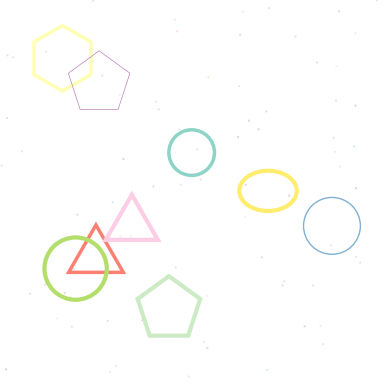[{"shape": "circle", "thickness": 2.5, "radius": 0.3, "center": [0.498, 0.604]}, {"shape": "hexagon", "thickness": 2.5, "radius": 0.43, "center": [0.162, 0.849]}, {"shape": "triangle", "thickness": 2.5, "radius": 0.41, "center": [0.249, 0.334]}, {"shape": "circle", "thickness": 1, "radius": 0.37, "center": [0.862, 0.413]}, {"shape": "circle", "thickness": 3, "radius": 0.4, "center": [0.196, 0.302]}, {"shape": "triangle", "thickness": 3, "radius": 0.39, "center": [0.342, 0.416]}, {"shape": "pentagon", "thickness": 0.5, "radius": 0.42, "center": [0.257, 0.784]}, {"shape": "pentagon", "thickness": 3, "radius": 0.43, "center": [0.439, 0.197]}, {"shape": "oval", "thickness": 3, "radius": 0.37, "center": [0.696, 0.504]}]